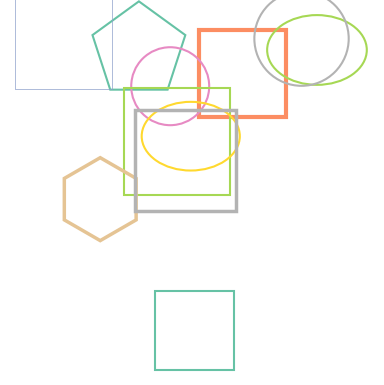[{"shape": "square", "thickness": 1.5, "radius": 0.51, "center": [0.506, 0.142]}, {"shape": "pentagon", "thickness": 1.5, "radius": 0.63, "center": [0.361, 0.87]}, {"shape": "square", "thickness": 3, "radius": 0.56, "center": [0.631, 0.808]}, {"shape": "square", "thickness": 0.5, "radius": 0.63, "center": [0.165, 0.895]}, {"shape": "circle", "thickness": 1.5, "radius": 0.51, "center": [0.442, 0.776]}, {"shape": "oval", "thickness": 1.5, "radius": 0.65, "center": [0.823, 0.87]}, {"shape": "square", "thickness": 1.5, "radius": 0.69, "center": [0.46, 0.633]}, {"shape": "oval", "thickness": 1.5, "radius": 0.64, "center": [0.495, 0.646]}, {"shape": "hexagon", "thickness": 2.5, "radius": 0.54, "center": [0.26, 0.483]}, {"shape": "square", "thickness": 2.5, "radius": 0.65, "center": [0.481, 0.583]}, {"shape": "circle", "thickness": 1.5, "radius": 0.61, "center": [0.783, 0.9]}]